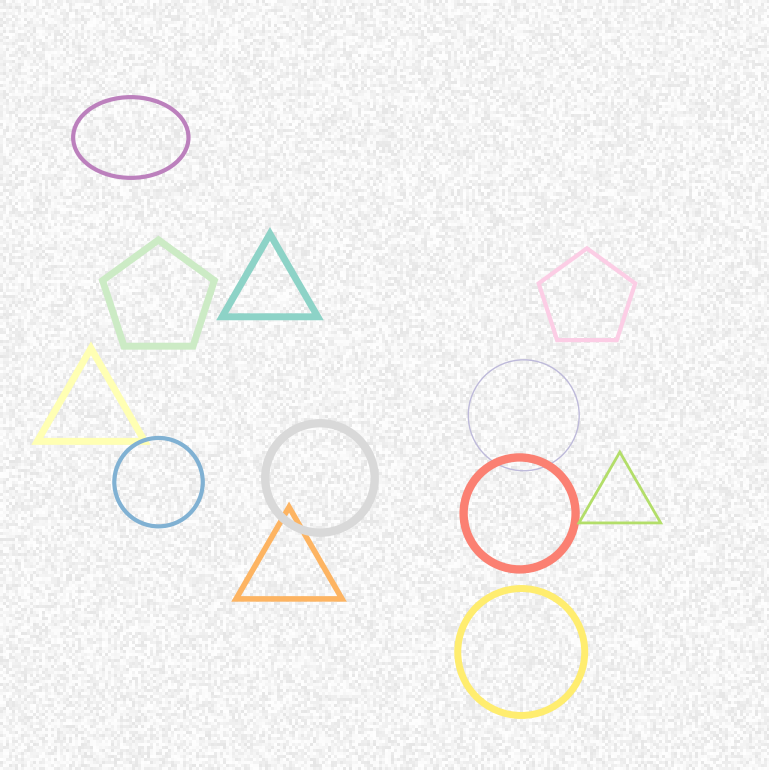[{"shape": "triangle", "thickness": 2.5, "radius": 0.36, "center": [0.351, 0.624]}, {"shape": "triangle", "thickness": 2.5, "radius": 0.4, "center": [0.118, 0.467]}, {"shape": "circle", "thickness": 0.5, "radius": 0.36, "center": [0.68, 0.461]}, {"shape": "circle", "thickness": 3, "radius": 0.36, "center": [0.675, 0.333]}, {"shape": "circle", "thickness": 1.5, "radius": 0.29, "center": [0.206, 0.374]}, {"shape": "triangle", "thickness": 2, "radius": 0.4, "center": [0.375, 0.262]}, {"shape": "triangle", "thickness": 1, "radius": 0.31, "center": [0.805, 0.352]}, {"shape": "pentagon", "thickness": 1.5, "radius": 0.33, "center": [0.762, 0.612]}, {"shape": "circle", "thickness": 3, "radius": 0.36, "center": [0.416, 0.379]}, {"shape": "oval", "thickness": 1.5, "radius": 0.37, "center": [0.17, 0.821]}, {"shape": "pentagon", "thickness": 2.5, "radius": 0.38, "center": [0.206, 0.612]}, {"shape": "circle", "thickness": 2.5, "radius": 0.41, "center": [0.677, 0.153]}]